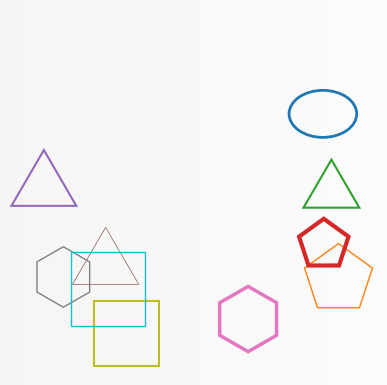[{"shape": "oval", "thickness": 2, "radius": 0.44, "center": [0.833, 0.704]}, {"shape": "pentagon", "thickness": 1, "radius": 0.46, "center": [0.874, 0.275]}, {"shape": "triangle", "thickness": 1.5, "radius": 0.42, "center": [0.855, 0.502]}, {"shape": "pentagon", "thickness": 3, "radius": 0.34, "center": [0.836, 0.365]}, {"shape": "triangle", "thickness": 1.5, "radius": 0.48, "center": [0.113, 0.514]}, {"shape": "triangle", "thickness": 0.5, "radius": 0.49, "center": [0.273, 0.311]}, {"shape": "hexagon", "thickness": 2.5, "radius": 0.42, "center": [0.64, 0.171]}, {"shape": "hexagon", "thickness": 1, "radius": 0.39, "center": [0.163, 0.281]}, {"shape": "square", "thickness": 1.5, "radius": 0.42, "center": [0.327, 0.134]}, {"shape": "square", "thickness": 1, "radius": 0.48, "center": [0.278, 0.25]}]